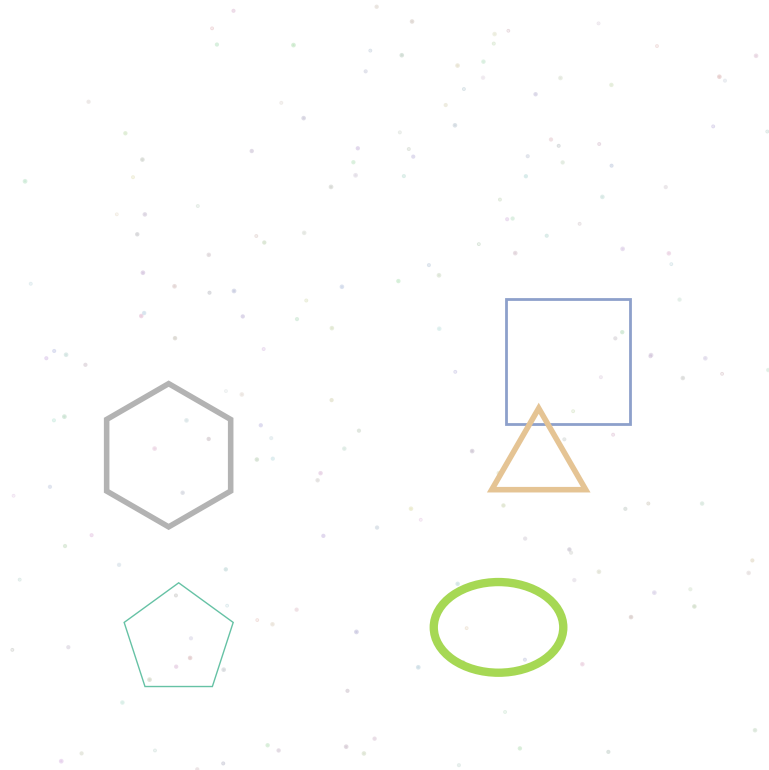[{"shape": "pentagon", "thickness": 0.5, "radius": 0.37, "center": [0.232, 0.169]}, {"shape": "square", "thickness": 1, "radius": 0.4, "center": [0.738, 0.531]}, {"shape": "oval", "thickness": 3, "radius": 0.42, "center": [0.647, 0.185]}, {"shape": "triangle", "thickness": 2, "radius": 0.35, "center": [0.7, 0.399]}, {"shape": "hexagon", "thickness": 2, "radius": 0.46, "center": [0.219, 0.409]}]